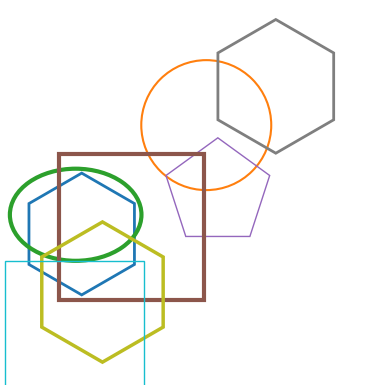[{"shape": "hexagon", "thickness": 2, "radius": 0.79, "center": [0.212, 0.392]}, {"shape": "circle", "thickness": 1.5, "radius": 0.84, "center": [0.536, 0.675]}, {"shape": "oval", "thickness": 3, "radius": 0.85, "center": [0.197, 0.442]}, {"shape": "pentagon", "thickness": 1, "radius": 0.71, "center": [0.566, 0.5]}, {"shape": "square", "thickness": 3, "radius": 0.95, "center": [0.341, 0.41]}, {"shape": "hexagon", "thickness": 2, "radius": 0.87, "center": [0.716, 0.776]}, {"shape": "hexagon", "thickness": 2.5, "radius": 0.91, "center": [0.266, 0.241]}, {"shape": "square", "thickness": 1, "radius": 0.9, "center": [0.193, 0.142]}]